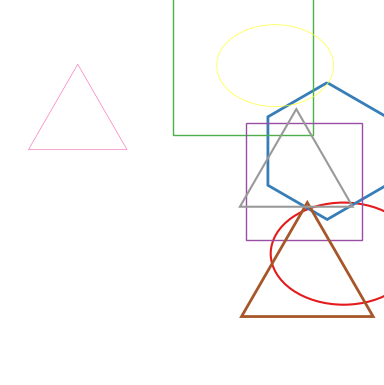[{"shape": "oval", "thickness": 1.5, "radius": 0.95, "center": [0.893, 0.341]}, {"shape": "hexagon", "thickness": 2, "radius": 0.89, "center": [0.85, 0.608]}, {"shape": "square", "thickness": 1, "radius": 0.91, "center": [0.632, 0.832]}, {"shape": "square", "thickness": 1, "radius": 0.76, "center": [0.79, 0.528]}, {"shape": "oval", "thickness": 0.5, "radius": 0.76, "center": [0.715, 0.83]}, {"shape": "triangle", "thickness": 2, "radius": 0.99, "center": [0.798, 0.277]}, {"shape": "triangle", "thickness": 0.5, "radius": 0.74, "center": [0.202, 0.685]}, {"shape": "triangle", "thickness": 1.5, "radius": 0.85, "center": [0.77, 0.548]}]